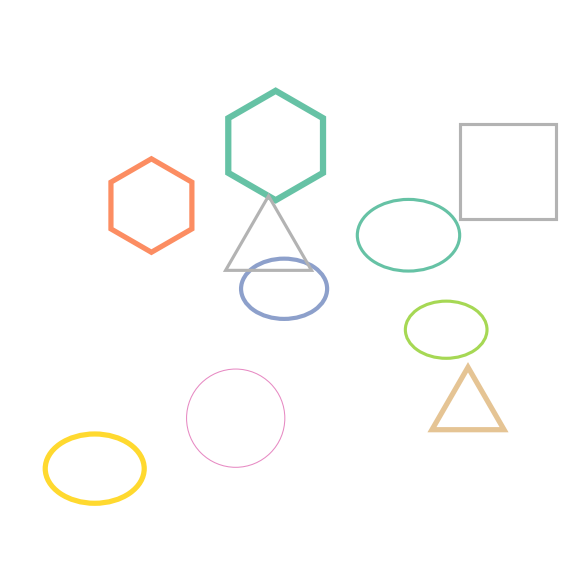[{"shape": "hexagon", "thickness": 3, "radius": 0.47, "center": [0.477, 0.747]}, {"shape": "oval", "thickness": 1.5, "radius": 0.44, "center": [0.707, 0.592]}, {"shape": "hexagon", "thickness": 2.5, "radius": 0.4, "center": [0.262, 0.643]}, {"shape": "oval", "thickness": 2, "radius": 0.37, "center": [0.492, 0.499]}, {"shape": "circle", "thickness": 0.5, "radius": 0.43, "center": [0.408, 0.275]}, {"shape": "oval", "thickness": 1.5, "radius": 0.35, "center": [0.773, 0.428]}, {"shape": "oval", "thickness": 2.5, "radius": 0.43, "center": [0.164, 0.188]}, {"shape": "triangle", "thickness": 2.5, "radius": 0.36, "center": [0.81, 0.291]}, {"shape": "triangle", "thickness": 1.5, "radius": 0.43, "center": [0.465, 0.574]}, {"shape": "square", "thickness": 1.5, "radius": 0.41, "center": [0.88, 0.702]}]